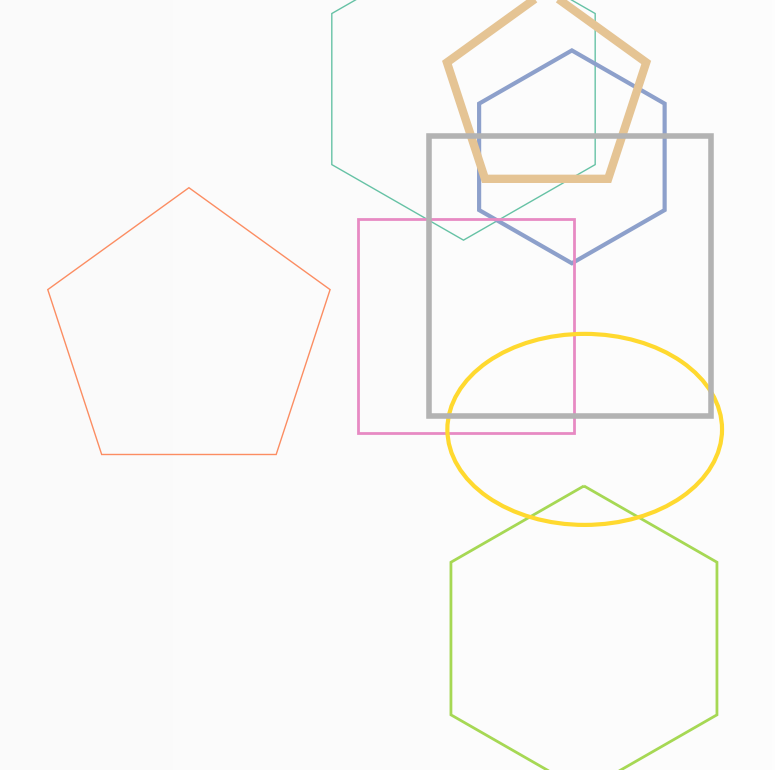[{"shape": "hexagon", "thickness": 0.5, "radius": 0.98, "center": [0.598, 0.884]}, {"shape": "pentagon", "thickness": 0.5, "radius": 0.96, "center": [0.244, 0.565]}, {"shape": "hexagon", "thickness": 1.5, "radius": 0.69, "center": [0.738, 0.796]}, {"shape": "square", "thickness": 1, "radius": 0.69, "center": [0.601, 0.577]}, {"shape": "hexagon", "thickness": 1, "radius": 0.99, "center": [0.753, 0.171]}, {"shape": "oval", "thickness": 1.5, "radius": 0.89, "center": [0.754, 0.442]}, {"shape": "pentagon", "thickness": 3, "radius": 0.68, "center": [0.705, 0.877]}, {"shape": "square", "thickness": 2, "radius": 0.91, "center": [0.736, 0.642]}]